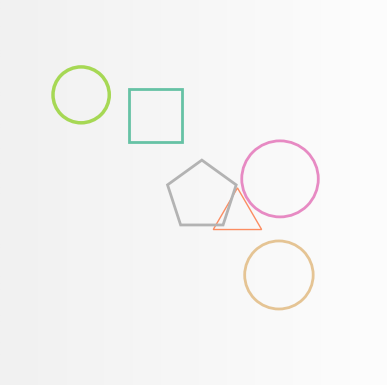[{"shape": "square", "thickness": 2, "radius": 0.34, "center": [0.402, 0.701]}, {"shape": "triangle", "thickness": 1, "radius": 0.36, "center": [0.613, 0.44]}, {"shape": "circle", "thickness": 2, "radius": 0.49, "center": [0.723, 0.535]}, {"shape": "circle", "thickness": 2.5, "radius": 0.36, "center": [0.209, 0.754]}, {"shape": "circle", "thickness": 2, "radius": 0.44, "center": [0.72, 0.286]}, {"shape": "pentagon", "thickness": 2, "radius": 0.47, "center": [0.521, 0.491]}]